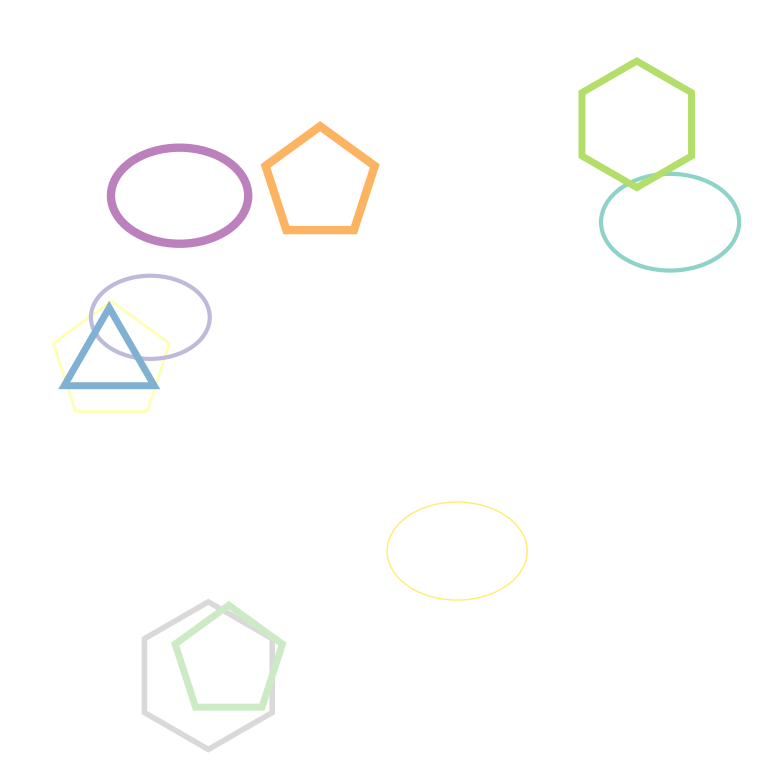[{"shape": "oval", "thickness": 1.5, "radius": 0.45, "center": [0.87, 0.711]}, {"shape": "pentagon", "thickness": 1, "radius": 0.4, "center": [0.145, 0.53]}, {"shape": "oval", "thickness": 1.5, "radius": 0.39, "center": [0.195, 0.588]}, {"shape": "triangle", "thickness": 2.5, "radius": 0.34, "center": [0.142, 0.533]}, {"shape": "pentagon", "thickness": 3, "radius": 0.37, "center": [0.416, 0.761]}, {"shape": "hexagon", "thickness": 2.5, "radius": 0.41, "center": [0.827, 0.839]}, {"shape": "hexagon", "thickness": 2, "radius": 0.48, "center": [0.271, 0.123]}, {"shape": "oval", "thickness": 3, "radius": 0.45, "center": [0.233, 0.746]}, {"shape": "pentagon", "thickness": 2.5, "radius": 0.37, "center": [0.297, 0.141]}, {"shape": "oval", "thickness": 0.5, "radius": 0.45, "center": [0.594, 0.284]}]